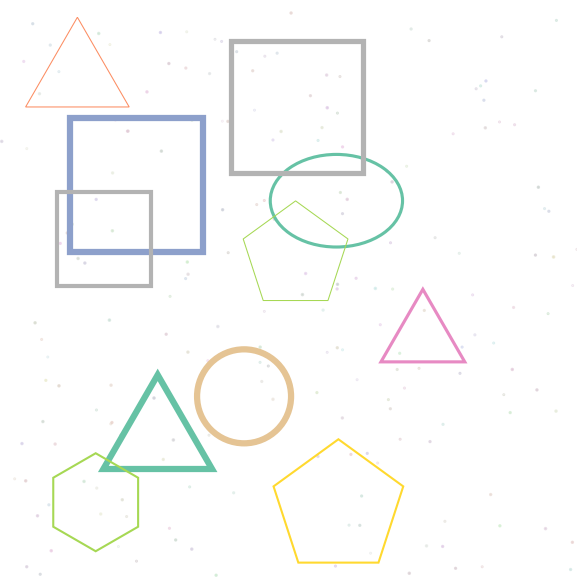[{"shape": "triangle", "thickness": 3, "radius": 0.54, "center": [0.273, 0.241]}, {"shape": "oval", "thickness": 1.5, "radius": 0.57, "center": [0.583, 0.652]}, {"shape": "triangle", "thickness": 0.5, "radius": 0.52, "center": [0.134, 0.866]}, {"shape": "square", "thickness": 3, "radius": 0.58, "center": [0.236, 0.679]}, {"shape": "triangle", "thickness": 1.5, "radius": 0.42, "center": [0.732, 0.414]}, {"shape": "hexagon", "thickness": 1, "radius": 0.42, "center": [0.166, 0.129]}, {"shape": "pentagon", "thickness": 0.5, "radius": 0.48, "center": [0.512, 0.556]}, {"shape": "pentagon", "thickness": 1, "radius": 0.59, "center": [0.586, 0.12]}, {"shape": "circle", "thickness": 3, "radius": 0.41, "center": [0.423, 0.313]}, {"shape": "square", "thickness": 2, "radius": 0.4, "center": [0.18, 0.585]}, {"shape": "square", "thickness": 2.5, "radius": 0.57, "center": [0.515, 0.814]}]